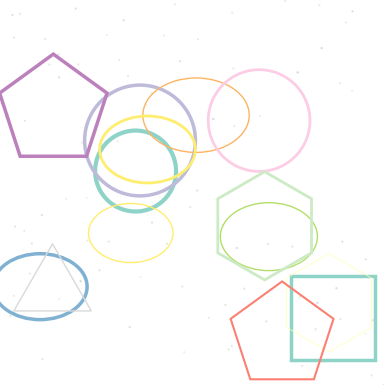[{"shape": "circle", "thickness": 3, "radius": 0.53, "center": [0.352, 0.556]}, {"shape": "square", "thickness": 2.5, "radius": 0.55, "center": [0.864, 0.174]}, {"shape": "hexagon", "thickness": 0.5, "radius": 0.64, "center": [0.855, 0.214]}, {"shape": "circle", "thickness": 2.5, "radius": 0.72, "center": [0.364, 0.635]}, {"shape": "pentagon", "thickness": 1.5, "radius": 0.7, "center": [0.733, 0.128]}, {"shape": "oval", "thickness": 2.5, "radius": 0.61, "center": [0.104, 0.255]}, {"shape": "oval", "thickness": 1, "radius": 0.69, "center": [0.509, 0.701]}, {"shape": "oval", "thickness": 1, "radius": 0.63, "center": [0.698, 0.385]}, {"shape": "circle", "thickness": 2, "radius": 0.66, "center": [0.673, 0.687]}, {"shape": "triangle", "thickness": 1, "radius": 0.58, "center": [0.136, 0.251]}, {"shape": "pentagon", "thickness": 2.5, "radius": 0.73, "center": [0.139, 0.713]}, {"shape": "hexagon", "thickness": 2, "radius": 0.7, "center": [0.687, 0.413]}, {"shape": "oval", "thickness": 1, "radius": 0.55, "center": [0.34, 0.395]}, {"shape": "oval", "thickness": 2, "radius": 0.62, "center": [0.383, 0.612]}]